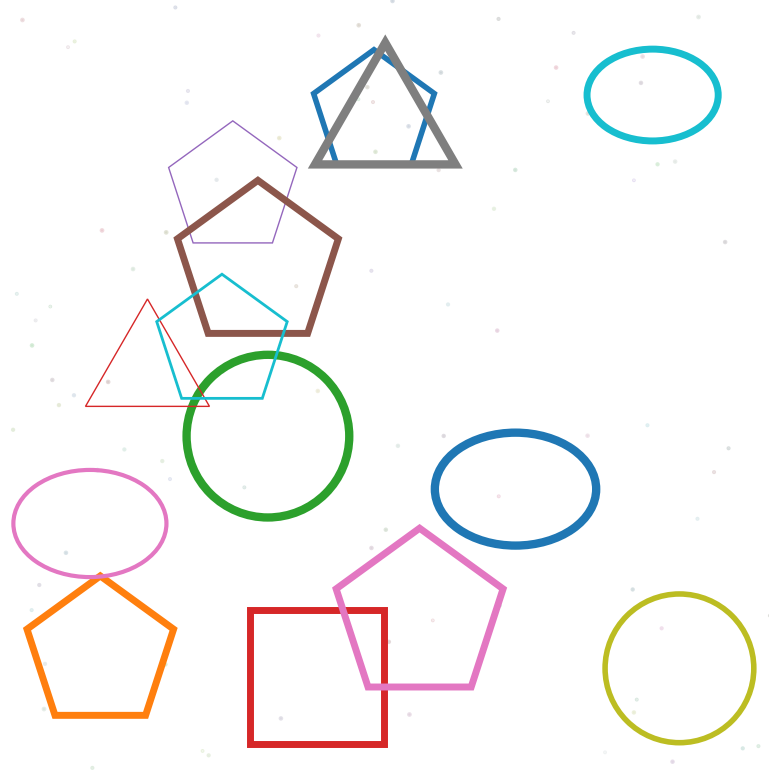[{"shape": "oval", "thickness": 3, "radius": 0.52, "center": [0.67, 0.365]}, {"shape": "pentagon", "thickness": 2, "radius": 0.41, "center": [0.486, 0.853]}, {"shape": "pentagon", "thickness": 2.5, "radius": 0.5, "center": [0.13, 0.152]}, {"shape": "circle", "thickness": 3, "radius": 0.53, "center": [0.348, 0.434]}, {"shape": "triangle", "thickness": 0.5, "radius": 0.46, "center": [0.192, 0.519]}, {"shape": "square", "thickness": 2.5, "radius": 0.43, "center": [0.411, 0.121]}, {"shape": "pentagon", "thickness": 0.5, "radius": 0.44, "center": [0.302, 0.755]}, {"shape": "pentagon", "thickness": 2.5, "radius": 0.55, "center": [0.335, 0.656]}, {"shape": "oval", "thickness": 1.5, "radius": 0.5, "center": [0.117, 0.32]}, {"shape": "pentagon", "thickness": 2.5, "radius": 0.57, "center": [0.545, 0.2]}, {"shape": "triangle", "thickness": 3, "radius": 0.53, "center": [0.5, 0.839]}, {"shape": "circle", "thickness": 2, "radius": 0.48, "center": [0.882, 0.132]}, {"shape": "pentagon", "thickness": 1, "radius": 0.45, "center": [0.288, 0.555]}, {"shape": "oval", "thickness": 2.5, "radius": 0.43, "center": [0.848, 0.877]}]